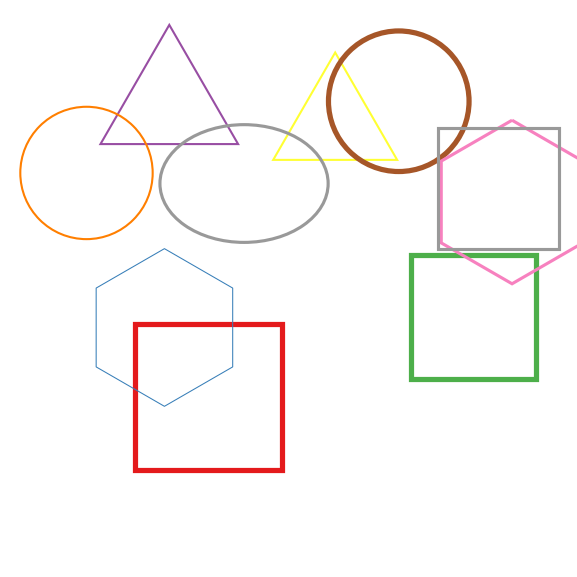[{"shape": "square", "thickness": 2.5, "radius": 0.63, "center": [0.362, 0.311]}, {"shape": "hexagon", "thickness": 0.5, "radius": 0.68, "center": [0.285, 0.432]}, {"shape": "square", "thickness": 2.5, "radius": 0.54, "center": [0.82, 0.45]}, {"shape": "triangle", "thickness": 1, "radius": 0.69, "center": [0.293, 0.818]}, {"shape": "circle", "thickness": 1, "radius": 0.57, "center": [0.15, 0.7]}, {"shape": "triangle", "thickness": 1, "radius": 0.62, "center": [0.58, 0.784]}, {"shape": "circle", "thickness": 2.5, "radius": 0.61, "center": [0.69, 0.824]}, {"shape": "hexagon", "thickness": 1.5, "radius": 0.71, "center": [0.887, 0.649]}, {"shape": "oval", "thickness": 1.5, "radius": 0.73, "center": [0.423, 0.681]}, {"shape": "square", "thickness": 1.5, "radius": 0.53, "center": [0.863, 0.673]}]